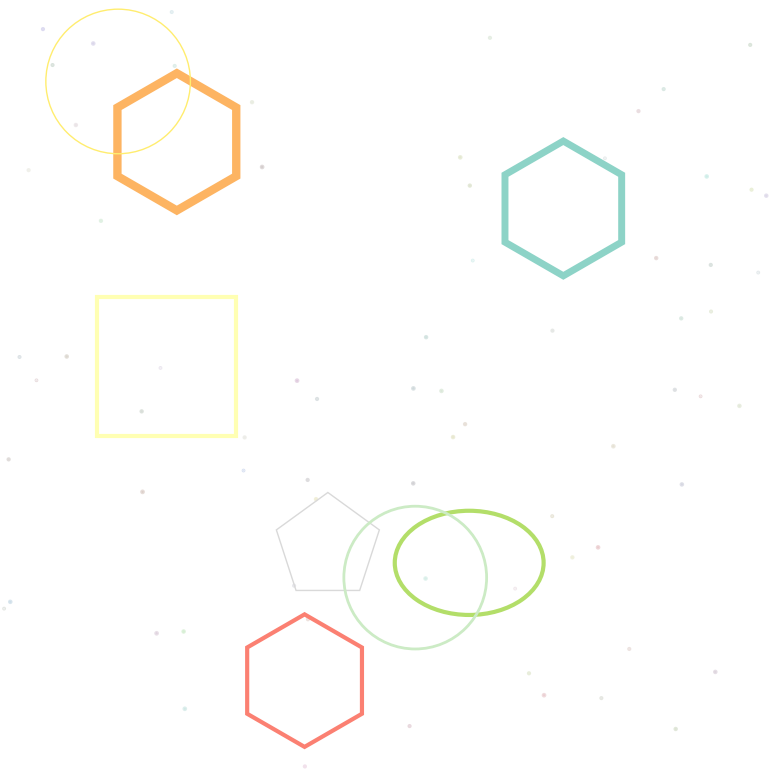[{"shape": "hexagon", "thickness": 2.5, "radius": 0.44, "center": [0.732, 0.729]}, {"shape": "square", "thickness": 1.5, "radius": 0.45, "center": [0.216, 0.524]}, {"shape": "hexagon", "thickness": 1.5, "radius": 0.43, "center": [0.396, 0.116]}, {"shape": "hexagon", "thickness": 3, "radius": 0.45, "center": [0.23, 0.816]}, {"shape": "oval", "thickness": 1.5, "radius": 0.48, "center": [0.609, 0.269]}, {"shape": "pentagon", "thickness": 0.5, "radius": 0.35, "center": [0.426, 0.29]}, {"shape": "circle", "thickness": 1, "radius": 0.46, "center": [0.539, 0.25]}, {"shape": "circle", "thickness": 0.5, "radius": 0.47, "center": [0.153, 0.894]}]